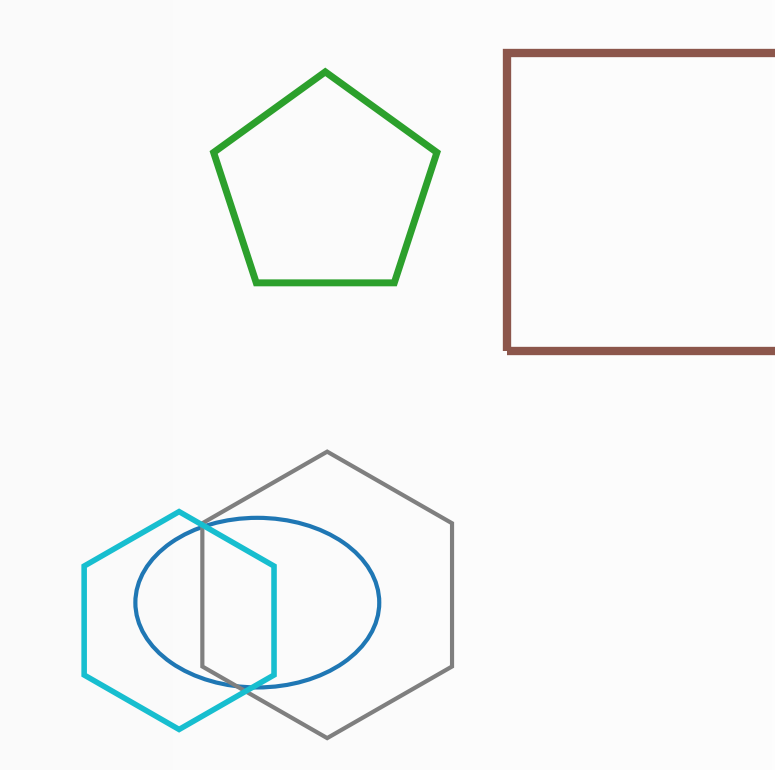[{"shape": "oval", "thickness": 1.5, "radius": 0.79, "center": [0.332, 0.217]}, {"shape": "pentagon", "thickness": 2.5, "radius": 0.76, "center": [0.42, 0.755]}, {"shape": "square", "thickness": 3, "radius": 0.97, "center": [0.848, 0.737]}, {"shape": "hexagon", "thickness": 1.5, "radius": 0.93, "center": [0.422, 0.227]}, {"shape": "hexagon", "thickness": 2, "radius": 0.71, "center": [0.231, 0.194]}]